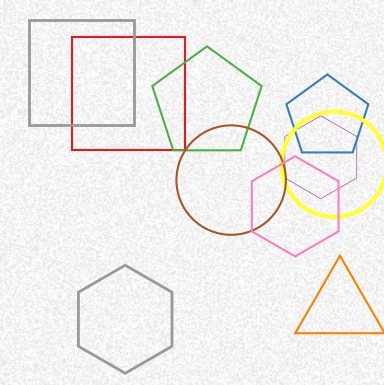[{"shape": "square", "thickness": 1.5, "radius": 0.73, "center": [0.333, 0.756]}, {"shape": "pentagon", "thickness": 1.5, "radius": 0.56, "center": [0.85, 0.695]}, {"shape": "pentagon", "thickness": 1.5, "radius": 0.75, "center": [0.538, 0.73]}, {"shape": "hexagon", "thickness": 0.5, "radius": 0.54, "center": [0.833, 0.592]}, {"shape": "triangle", "thickness": 1.5, "radius": 0.67, "center": [0.883, 0.202]}, {"shape": "circle", "thickness": 3, "radius": 0.68, "center": [0.868, 0.573]}, {"shape": "circle", "thickness": 1.5, "radius": 0.71, "center": [0.6, 0.532]}, {"shape": "hexagon", "thickness": 1.5, "radius": 0.65, "center": [0.767, 0.464]}, {"shape": "hexagon", "thickness": 2, "radius": 0.7, "center": [0.325, 0.171]}, {"shape": "square", "thickness": 2, "radius": 0.68, "center": [0.212, 0.812]}]